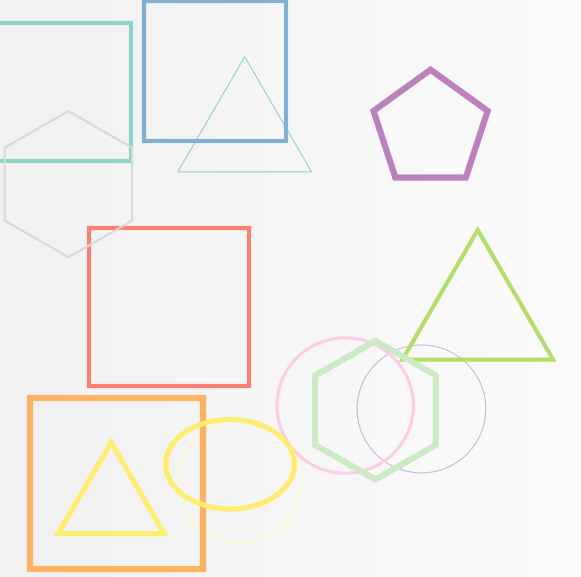[{"shape": "triangle", "thickness": 0.5, "radius": 0.66, "center": [0.421, 0.768]}, {"shape": "square", "thickness": 2, "radius": 0.59, "center": [0.107, 0.84]}, {"shape": "circle", "thickness": 0.5, "radius": 0.53, "center": [0.413, 0.166]}, {"shape": "circle", "thickness": 0.5, "radius": 0.55, "center": [0.725, 0.291]}, {"shape": "square", "thickness": 2, "radius": 0.69, "center": [0.291, 0.467]}, {"shape": "square", "thickness": 2, "radius": 0.61, "center": [0.37, 0.876]}, {"shape": "square", "thickness": 3, "radius": 0.74, "center": [0.2, 0.162]}, {"shape": "triangle", "thickness": 2, "radius": 0.75, "center": [0.822, 0.451]}, {"shape": "circle", "thickness": 1.5, "radius": 0.59, "center": [0.594, 0.297]}, {"shape": "hexagon", "thickness": 1, "radius": 0.63, "center": [0.118, 0.68]}, {"shape": "pentagon", "thickness": 3, "radius": 0.52, "center": [0.741, 0.775]}, {"shape": "hexagon", "thickness": 3, "radius": 0.6, "center": [0.646, 0.289]}, {"shape": "oval", "thickness": 2.5, "radius": 0.55, "center": [0.396, 0.195]}, {"shape": "triangle", "thickness": 2.5, "radius": 0.53, "center": [0.191, 0.128]}]